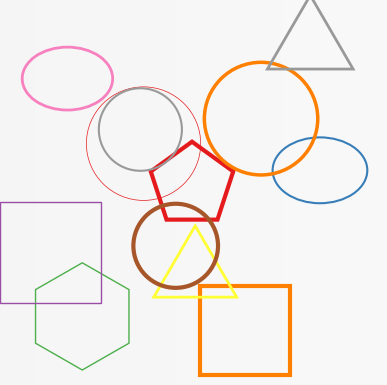[{"shape": "pentagon", "thickness": 3, "radius": 0.56, "center": [0.495, 0.52]}, {"shape": "circle", "thickness": 0.5, "radius": 0.74, "center": [0.37, 0.627]}, {"shape": "oval", "thickness": 1.5, "radius": 0.61, "center": [0.826, 0.558]}, {"shape": "hexagon", "thickness": 1, "radius": 0.7, "center": [0.212, 0.178]}, {"shape": "square", "thickness": 1, "radius": 0.66, "center": [0.13, 0.344]}, {"shape": "circle", "thickness": 2.5, "radius": 0.73, "center": [0.674, 0.692]}, {"shape": "square", "thickness": 3, "radius": 0.58, "center": [0.631, 0.142]}, {"shape": "triangle", "thickness": 2, "radius": 0.62, "center": [0.504, 0.29]}, {"shape": "circle", "thickness": 3, "radius": 0.55, "center": [0.453, 0.362]}, {"shape": "oval", "thickness": 2, "radius": 0.58, "center": [0.174, 0.796]}, {"shape": "triangle", "thickness": 2, "radius": 0.64, "center": [0.801, 0.884]}, {"shape": "circle", "thickness": 1.5, "radius": 0.54, "center": [0.362, 0.664]}]